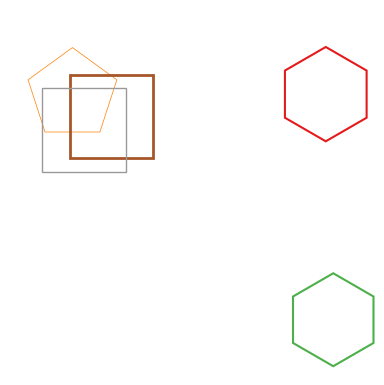[{"shape": "hexagon", "thickness": 1.5, "radius": 0.61, "center": [0.846, 0.755]}, {"shape": "hexagon", "thickness": 1.5, "radius": 0.6, "center": [0.866, 0.17]}, {"shape": "pentagon", "thickness": 0.5, "radius": 0.61, "center": [0.188, 0.755]}, {"shape": "square", "thickness": 2, "radius": 0.54, "center": [0.289, 0.698]}, {"shape": "square", "thickness": 1, "radius": 0.54, "center": [0.219, 0.663]}]